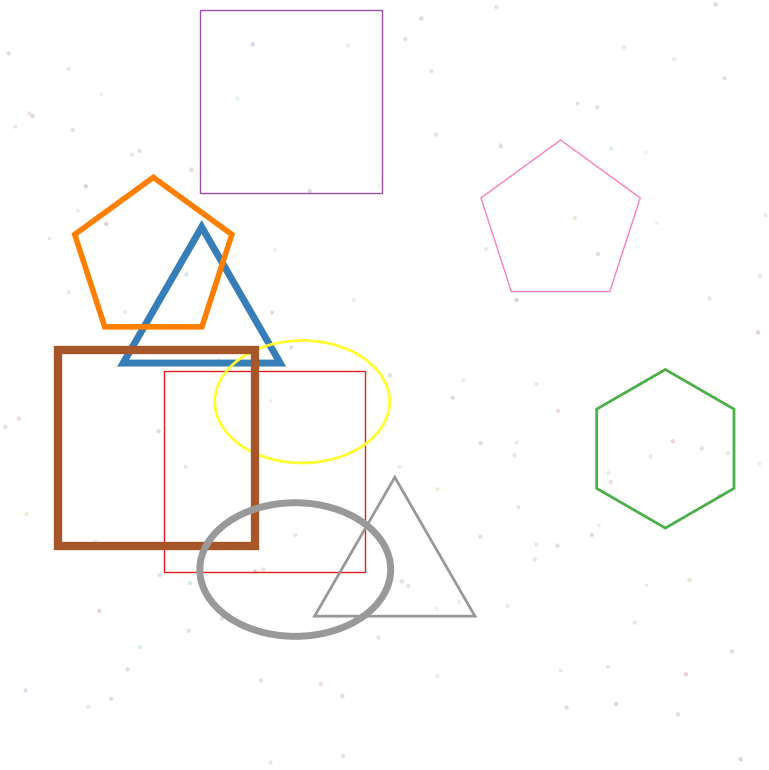[{"shape": "square", "thickness": 0.5, "radius": 0.65, "center": [0.343, 0.387]}, {"shape": "triangle", "thickness": 2.5, "radius": 0.59, "center": [0.262, 0.587]}, {"shape": "hexagon", "thickness": 1, "radius": 0.51, "center": [0.864, 0.417]}, {"shape": "square", "thickness": 0.5, "radius": 0.59, "center": [0.378, 0.868]}, {"shape": "pentagon", "thickness": 2, "radius": 0.54, "center": [0.199, 0.662]}, {"shape": "oval", "thickness": 1, "radius": 0.57, "center": [0.393, 0.478]}, {"shape": "square", "thickness": 3, "radius": 0.64, "center": [0.203, 0.418]}, {"shape": "pentagon", "thickness": 0.5, "radius": 0.54, "center": [0.728, 0.709]}, {"shape": "oval", "thickness": 2.5, "radius": 0.62, "center": [0.383, 0.26]}, {"shape": "triangle", "thickness": 1, "radius": 0.6, "center": [0.513, 0.26]}]